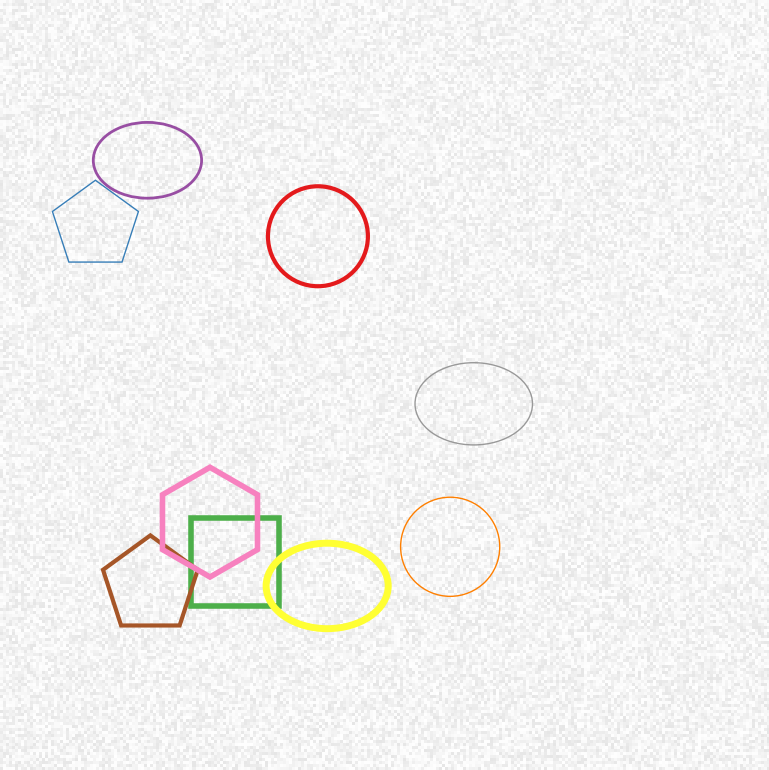[{"shape": "circle", "thickness": 1.5, "radius": 0.32, "center": [0.413, 0.693]}, {"shape": "pentagon", "thickness": 0.5, "radius": 0.29, "center": [0.124, 0.707]}, {"shape": "square", "thickness": 2, "radius": 0.29, "center": [0.305, 0.27]}, {"shape": "oval", "thickness": 1, "radius": 0.35, "center": [0.191, 0.792]}, {"shape": "circle", "thickness": 0.5, "radius": 0.32, "center": [0.585, 0.29]}, {"shape": "oval", "thickness": 2.5, "radius": 0.4, "center": [0.425, 0.239]}, {"shape": "pentagon", "thickness": 1.5, "radius": 0.32, "center": [0.195, 0.24]}, {"shape": "hexagon", "thickness": 2, "radius": 0.36, "center": [0.273, 0.322]}, {"shape": "oval", "thickness": 0.5, "radius": 0.38, "center": [0.615, 0.476]}]